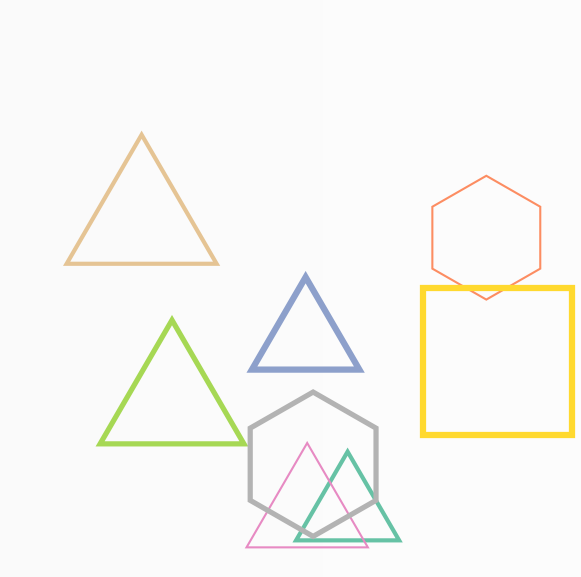[{"shape": "triangle", "thickness": 2, "radius": 0.51, "center": [0.598, 0.115]}, {"shape": "hexagon", "thickness": 1, "radius": 0.54, "center": [0.837, 0.588]}, {"shape": "triangle", "thickness": 3, "radius": 0.53, "center": [0.526, 0.412]}, {"shape": "triangle", "thickness": 1, "radius": 0.6, "center": [0.528, 0.112]}, {"shape": "triangle", "thickness": 2.5, "radius": 0.71, "center": [0.296, 0.302]}, {"shape": "square", "thickness": 3, "radius": 0.64, "center": [0.855, 0.373]}, {"shape": "triangle", "thickness": 2, "radius": 0.74, "center": [0.244, 0.617]}, {"shape": "hexagon", "thickness": 2.5, "radius": 0.62, "center": [0.539, 0.195]}]